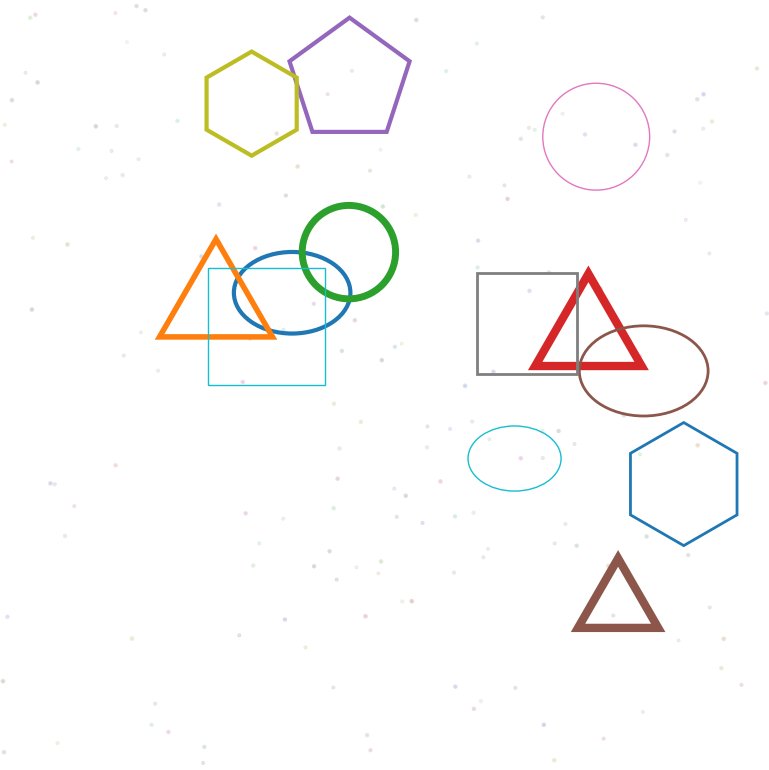[{"shape": "oval", "thickness": 1.5, "radius": 0.38, "center": [0.379, 0.62]}, {"shape": "hexagon", "thickness": 1, "radius": 0.4, "center": [0.888, 0.371]}, {"shape": "triangle", "thickness": 2, "radius": 0.42, "center": [0.281, 0.605]}, {"shape": "circle", "thickness": 2.5, "radius": 0.3, "center": [0.453, 0.673]}, {"shape": "triangle", "thickness": 3, "radius": 0.4, "center": [0.764, 0.565]}, {"shape": "pentagon", "thickness": 1.5, "radius": 0.41, "center": [0.454, 0.895]}, {"shape": "oval", "thickness": 1, "radius": 0.42, "center": [0.836, 0.518]}, {"shape": "triangle", "thickness": 3, "radius": 0.3, "center": [0.803, 0.215]}, {"shape": "circle", "thickness": 0.5, "radius": 0.35, "center": [0.774, 0.822]}, {"shape": "square", "thickness": 1, "radius": 0.33, "center": [0.684, 0.58]}, {"shape": "hexagon", "thickness": 1.5, "radius": 0.34, "center": [0.327, 0.865]}, {"shape": "oval", "thickness": 0.5, "radius": 0.3, "center": [0.668, 0.405]}, {"shape": "square", "thickness": 0.5, "radius": 0.38, "center": [0.346, 0.576]}]